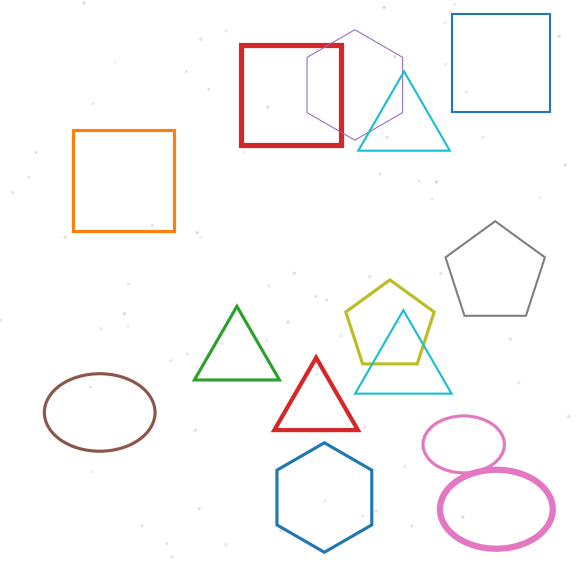[{"shape": "hexagon", "thickness": 1.5, "radius": 0.47, "center": [0.562, 0.138]}, {"shape": "square", "thickness": 1, "radius": 0.42, "center": [0.867, 0.89]}, {"shape": "square", "thickness": 1.5, "radius": 0.44, "center": [0.213, 0.686]}, {"shape": "triangle", "thickness": 1.5, "radius": 0.42, "center": [0.41, 0.384]}, {"shape": "square", "thickness": 2.5, "radius": 0.44, "center": [0.504, 0.835]}, {"shape": "triangle", "thickness": 2, "radius": 0.42, "center": [0.547, 0.296]}, {"shape": "hexagon", "thickness": 0.5, "radius": 0.48, "center": [0.614, 0.852]}, {"shape": "oval", "thickness": 1.5, "radius": 0.48, "center": [0.173, 0.285]}, {"shape": "oval", "thickness": 1.5, "radius": 0.35, "center": [0.803, 0.23]}, {"shape": "oval", "thickness": 3, "radius": 0.49, "center": [0.86, 0.117]}, {"shape": "pentagon", "thickness": 1, "radius": 0.45, "center": [0.858, 0.526]}, {"shape": "pentagon", "thickness": 1.5, "radius": 0.4, "center": [0.675, 0.434]}, {"shape": "triangle", "thickness": 1, "radius": 0.48, "center": [0.698, 0.366]}, {"shape": "triangle", "thickness": 1, "radius": 0.46, "center": [0.7, 0.784]}]